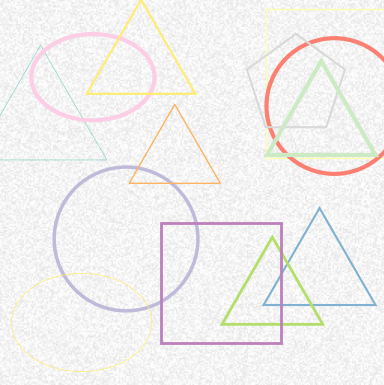[{"shape": "triangle", "thickness": 0.5, "radius": 0.99, "center": [0.105, 0.684]}, {"shape": "square", "thickness": 1, "radius": 0.97, "center": [0.883, 0.783]}, {"shape": "circle", "thickness": 2.5, "radius": 0.93, "center": [0.327, 0.379]}, {"shape": "circle", "thickness": 3, "radius": 0.88, "center": [0.868, 0.725]}, {"shape": "triangle", "thickness": 1.5, "radius": 0.84, "center": [0.83, 0.292]}, {"shape": "triangle", "thickness": 1, "radius": 0.68, "center": [0.454, 0.592]}, {"shape": "triangle", "thickness": 2, "radius": 0.76, "center": [0.707, 0.233]}, {"shape": "oval", "thickness": 3, "radius": 0.8, "center": [0.241, 0.8]}, {"shape": "pentagon", "thickness": 1.5, "radius": 0.67, "center": [0.769, 0.778]}, {"shape": "square", "thickness": 2, "radius": 0.78, "center": [0.573, 0.264]}, {"shape": "triangle", "thickness": 3, "radius": 0.81, "center": [0.835, 0.679]}, {"shape": "oval", "thickness": 0.5, "radius": 0.91, "center": [0.212, 0.162]}, {"shape": "triangle", "thickness": 1.5, "radius": 0.81, "center": [0.366, 0.838]}]